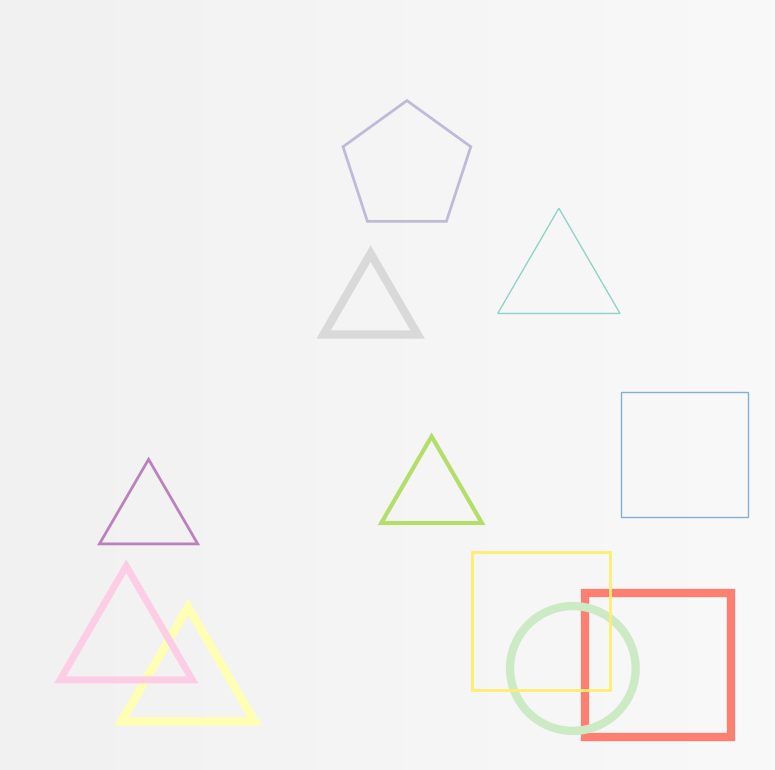[{"shape": "triangle", "thickness": 0.5, "radius": 0.46, "center": [0.721, 0.638]}, {"shape": "triangle", "thickness": 3, "radius": 0.5, "center": [0.243, 0.113]}, {"shape": "pentagon", "thickness": 1, "radius": 0.43, "center": [0.525, 0.783]}, {"shape": "square", "thickness": 3, "radius": 0.47, "center": [0.849, 0.136]}, {"shape": "square", "thickness": 0.5, "radius": 0.41, "center": [0.883, 0.41]}, {"shape": "triangle", "thickness": 1.5, "radius": 0.37, "center": [0.557, 0.358]}, {"shape": "triangle", "thickness": 2.5, "radius": 0.49, "center": [0.163, 0.166]}, {"shape": "triangle", "thickness": 3, "radius": 0.35, "center": [0.478, 0.601]}, {"shape": "triangle", "thickness": 1, "radius": 0.37, "center": [0.192, 0.33]}, {"shape": "circle", "thickness": 3, "radius": 0.41, "center": [0.739, 0.132]}, {"shape": "square", "thickness": 1, "radius": 0.45, "center": [0.698, 0.194]}]